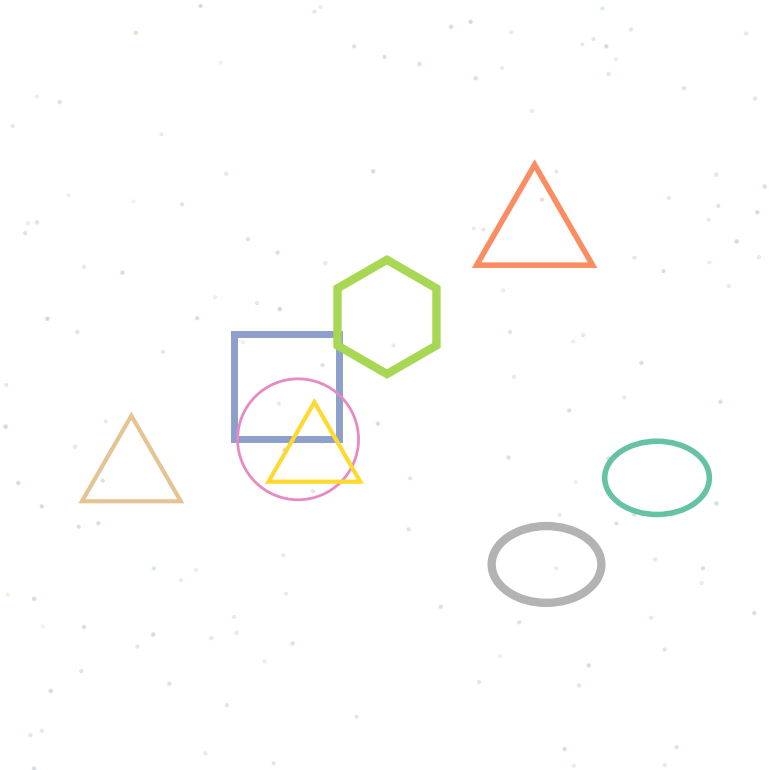[{"shape": "oval", "thickness": 2, "radius": 0.34, "center": [0.853, 0.379]}, {"shape": "triangle", "thickness": 2, "radius": 0.43, "center": [0.694, 0.699]}, {"shape": "square", "thickness": 2.5, "radius": 0.34, "center": [0.372, 0.498]}, {"shape": "circle", "thickness": 1, "radius": 0.39, "center": [0.387, 0.429]}, {"shape": "hexagon", "thickness": 3, "radius": 0.37, "center": [0.503, 0.588]}, {"shape": "triangle", "thickness": 1.5, "radius": 0.34, "center": [0.408, 0.409]}, {"shape": "triangle", "thickness": 1.5, "radius": 0.37, "center": [0.171, 0.386]}, {"shape": "oval", "thickness": 3, "radius": 0.36, "center": [0.71, 0.267]}]